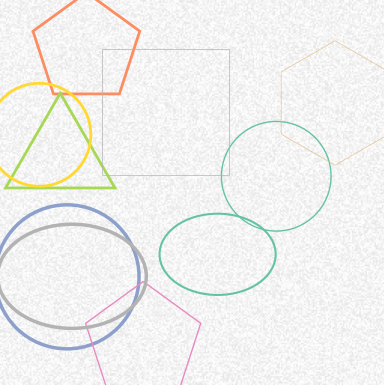[{"shape": "oval", "thickness": 1.5, "radius": 0.75, "center": [0.565, 0.339]}, {"shape": "circle", "thickness": 1, "radius": 0.71, "center": [0.718, 0.542]}, {"shape": "pentagon", "thickness": 2, "radius": 0.73, "center": [0.224, 0.874]}, {"shape": "circle", "thickness": 2.5, "radius": 0.94, "center": [0.174, 0.281]}, {"shape": "pentagon", "thickness": 1, "radius": 0.79, "center": [0.372, 0.112]}, {"shape": "triangle", "thickness": 2, "radius": 0.82, "center": [0.157, 0.594]}, {"shape": "circle", "thickness": 2, "radius": 0.67, "center": [0.102, 0.65]}, {"shape": "hexagon", "thickness": 0.5, "radius": 0.81, "center": [0.87, 0.732]}, {"shape": "square", "thickness": 0.5, "radius": 0.82, "center": [0.429, 0.709]}, {"shape": "oval", "thickness": 2.5, "radius": 0.97, "center": [0.187, 0.282]}]